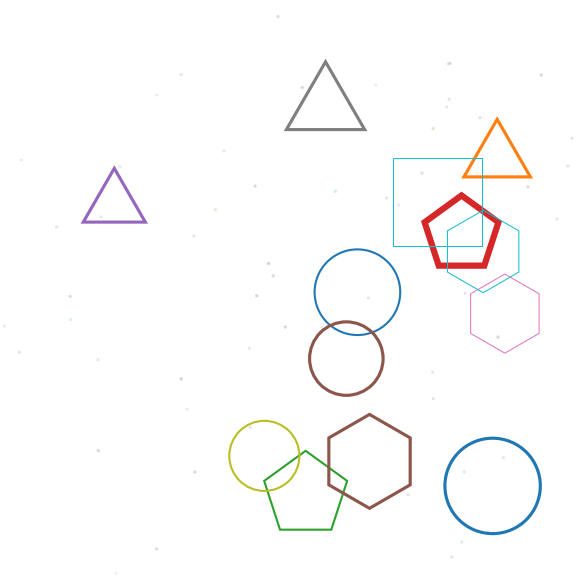[{"shape": "circle", "thickness": 1.5, "radius": 0.41, "center": [0.853, 0.158]}, {"shape": "circle", "thickness": 1, "radius": 0.37, "center": [0.619, 0.493]}, {"shape": "triangle", "thickness": 1.5, "radius": 0.33, "center": [0.861, 0.726]}, {"shape": "pentagon", "thickness": 1, "radius": 0.38, "center": [0.529, 0.143]}, {"shape": "pentagon", "thickness": 3, "radius": 0.34, "center": [0.799, 0.594]}, {"shape": "triangle", "thickness": 1.5, "radius": 0.31, "center": [0.198, 0.646]}, {"shape": "circle", "thickness": 1.5, "radius": 0.32, "center": [0.6, 0.378]}, {"shape": "hexagon", "thickness": 1.5, "radius": 0.41, "center": [0.64, 0.2]}, {"shape": "hexagon", "thickness": 0.5, "radius": 0.34, "center": [0.874, 0.456]}, {"shape": "triangle", "thickness": 1.5, "radius": 0.39, "center": [0.564, 0.814]}, {"shape": "circle", "thickness": 1, "radius": 0.3, "center": [0.458, 0.21]}, {"shape": "hexagon", "thickness": 0.5, "radius": 0.36, "center": [0.837, 0.564]}, {"shape": "square", "thickness": 0.5, "radius": 0.38, "center": [0.757, 0.65]}]